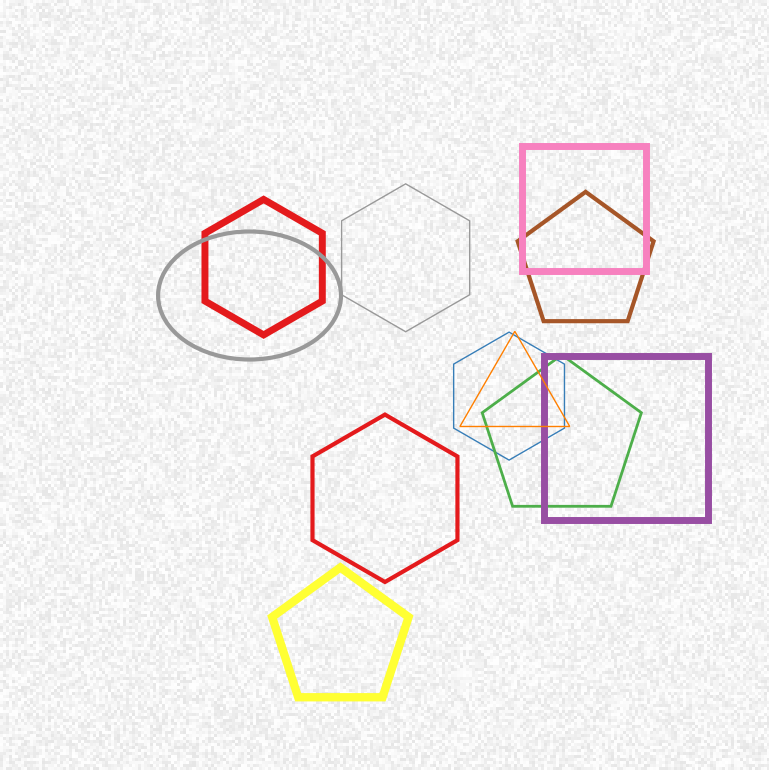[{"shape": "hexagon", "thickness": 2.5, "radius": 0.44, "center": [0.342, 0.653]}, {"shape": "hexagon", "thickness": 1.5, "radius": 0.54, "center": [0.5, 0.353]}, {"shape": "hexagon", "thickness": 0.5, "radius": 0.42, "center": [0.661, 0.486]}, {"shape": "pentagon", "thickness": 1, "radius": 0.54, "center": [0.73, 0.43]}, {"shape": "square", "thickness": 2.5, "radius": 0.53, "center": [0.813, 0.431]}, {"shape": "triangle", "thickness": 0.5, "radius": 0.41, "center": [0.669, 0.487]}, {"shape": "pentagon", "thickness": 3, "radius": 0.47, "center": [0.442, 0.17]}, {"shape": "pentagon", "thickness": 1.5, "radius": 0.46, "center": [0.761, 0.658]}, {"shape": "square", "thickness": 2.5, "radius": 0.41, "center": [0.758, 0.729]}, {"shape": "oval", "thickness": 1.5, "radius": 0.59, "center": [0.324, 0.616]}, {"shape": "hexagon", "thickness": 0.5, "radius": 0.48, "center": [0.527, 0.665]}]